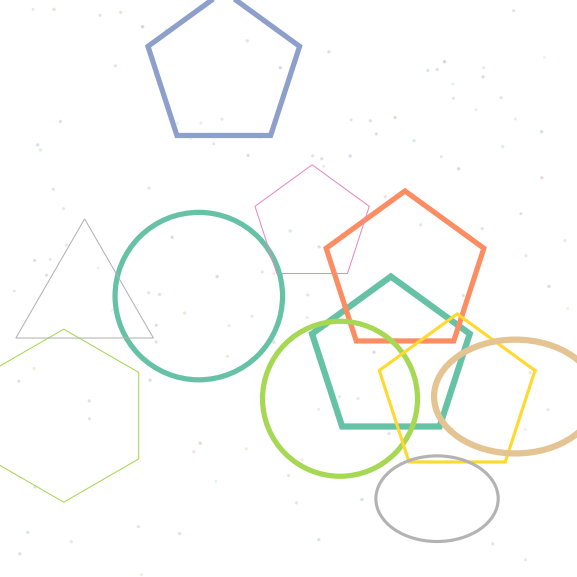[{"shape": "pentagon", "thickness": 3, "radius": 0.72, "center": [0.677, 0.377]}, {"shape": "circle", "thickness": 2.5, "radius": 0.72, "center": [0.344, 0.486]}, {"shape": "pentagon", "thickness": 2.5, "radius": 0.72, "center": [0.701, 0.525]}, {"shape": "pentagon", "thickness": 2.5, "radius": 0.69, "center": [0.388, 0.876]}, {"shape": "pentagon", "thickness": 0.5, "radius": 0.52, "center": [0.541, 0.61]}, {"shape": "hexagon", "thickness": 0.5, "radius": 0.75, "center": [0.11, 0.279]}, {"shape": "circle", "thickness": 2.5, "radius": 0.67, "center": [0.589, 0.309]}, {"shape": "pentagon", "thickness": 1.5, "radius": 0.71, "center": [0.792, 0.314]}, {"shape": "oval", "thickness": 3, "radius": 0.7, "center": [0.892, 0.313]}, {"shape": "oval", "thickness": 1.5, "radius": 0.53, "center": [0.757, 0.136]}, {"shape": "triangle", "thickness": 0.5, "radius": 0.69, "center": [0.147, 0.483]}]